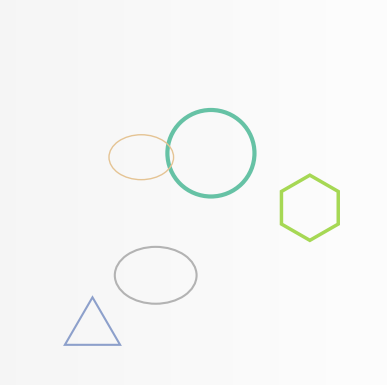[{"shape": "circle", "thickness": 3, "radius": 0.56, "center": [0.544, 0.602]}, {"shape": "triangle", "thickness": 1.5, "radius": 0.41, "center": [0.239, 0.145]}, {"shape": "hexagon", "thickness": 2.5, "radius": 0.42, "center": [0.8, 0.46]}, {"shape": "oval", "thickness": 1, "radius": 0.42, "center": [0.365, 0.592]}, {"shape": "oval", "thickness": 1.5, "radius": 0.53, "center": [0.402, 0.285]}]